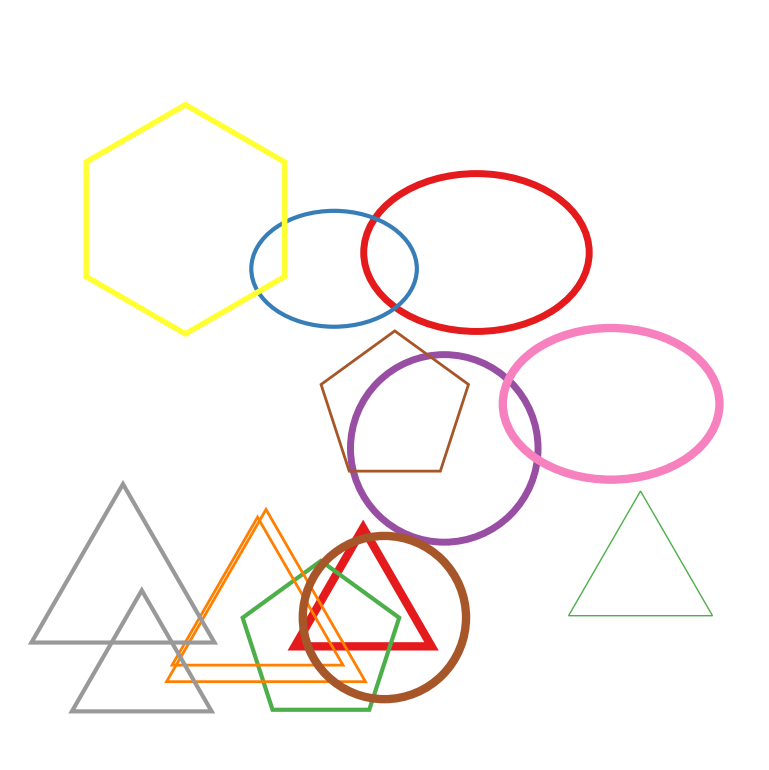[{"shape": "oval", "thickness": 2.5, "radius": 0.73, "center": [0.619, 0.672]}, {"shape": "triangle", "thickness": 3, "radius": 0.51, "center": [0.472, 0.212]}, {"shape": "oval", "thickness": 1.5, "radius": 0.54, "center": [0.434, 0.651]}, {"shape": "triangle", "thickness": 0.5, "radius": 0.54, "center": [0.832, 0.254]}, {"shape": "pentagon", "thickness": 1.5, "radius": 0.53, "center": [0.417, 0.165]}, {"shape": "circle", "thickness": 2.5, "radius": 0.61, "center": [0.577, 0.418]}, {"shape": "triangle", "thickness": 1, "radius": 0.64, "center": [0.334, 0.2]}, {"shape": "triangle", "thickness": 1, "radius": 0.75, "center": [0.345, 0.189]}, {"shape": "hexagon", "thickness": 2, "radius": 0.74, "center": [0.241, 0.715]}, {"shape": "circle", "thickness": 3, "radius": 0.53, "center": [0.499, 0.198]}, {"shape": "pentagon", "thickness": 1, "radius": 0.5, "center": [0.513, 0.47]}, {"shape": "oval", "thickness": 3, "radius": 0.7, "center": [0.794, 0.476]}, {"shape": "triangle", "thickness": 1.5, "radius": 0.52, "center": [0.184, 0.129]}, {"shape": "triangle", "thickness": 1.5, "radius": 0.69, "center": [0.16, 0.234]}]